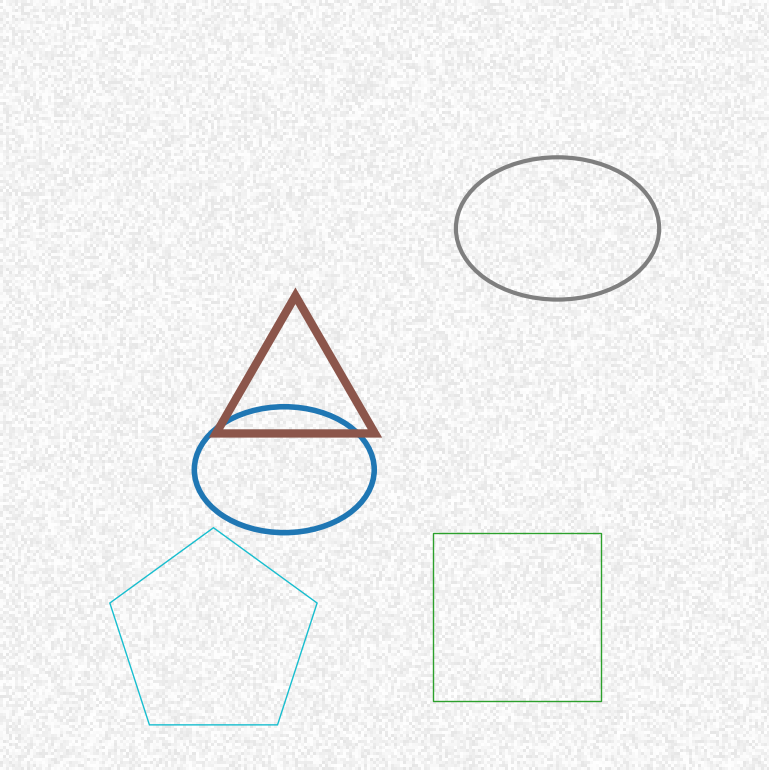[{"shape": "oval", "thickness": 2, "radius": 0.58, "center": [0.369, 0.39]}, {"shape": "square", "thickness": 0.5, "radius": 0.55, "center": [0.672, 0.198]}, {"shape": "triangle", "thickness": 3, "radius": 0.6, "center": [0.384, 0.497]}, {"shape": "oval", "thickness": 1.5, "radius": 0.66, "center": [0.724, 0.703]}, {"shape": "pentagon", "thickness": 0.5, "radius": 0.71, "center": [0.277, 0.173]}]